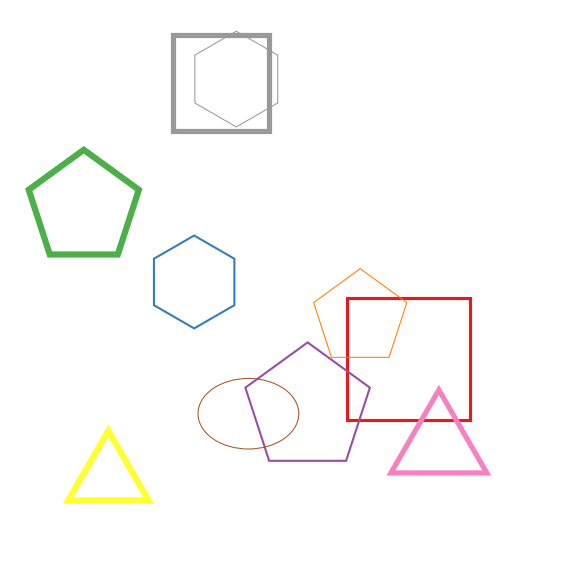[{"shape": "square", "thickness": 1.5, "radius": 0.53, "center": [0.707, 0.377]}, {"shape": "hexagon", "thickness": 1, "radius": 0.4, "center": [0.336, 0.511]}, {"shape": "pentagon", "thickness": 3, "radius": 0.5, "center": [0.145, 0.64]}, {"shape": "pentagon", "thickness": 1, "radius": 0.57, "center": [0.533, 0.293]}, {"shape": "pentagon", "thickness": 0.5, "radius": 0.42, "center": [0.624, 0.449]}, {"shape": "triangle", "thickness": 3, "radius": 0.4, "center": [0.188, 0.173]}, {"shape": "oval", "thickness": 0.5, "radius": 0.44, "center": [0.43, 0.283]}, {"shape": "triangle", "thickness": 2.5, "radius": 0.48, "center": [0.76, 0.228]}, {"shape": "hexagon", "thickness": 0.5, "radius": 0.41, "center": [0.409, 0.862]}, {"shape": "square", "thickness": 2.5, "radius": 0.41, "center": [0.382, 0.855]}]